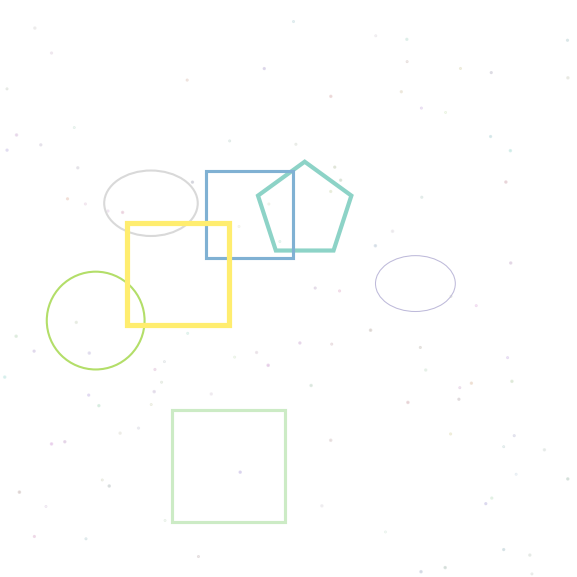[{"shape": "pentagon", "thickness": 2, "radius": 0.43, "center": [0.528, 0.634]}, {"shape": "oval", "thickness": 0.5, "radius": 0.35, "center": [0.719, 0.508]}, {"shape": "square", "thickness": 1.5, "radius": 0.38, "center": [0.432, 0.628]}, {"shape": "circle", "thickness": 1, "radius": 0.42, "center": [0.166, 0.444]}, {"shape": "oval", "thickness": 1, "radius": 0.4, "center": [0.261, 0.647]}, {"shape": "square", "thickness": 1.5, "radius": 0.49, "center": [0.396, 0.192]}, {"shape": "square", "thickness": 2.5, "radius": 0.44, "center": [0.308, 0.525]}]